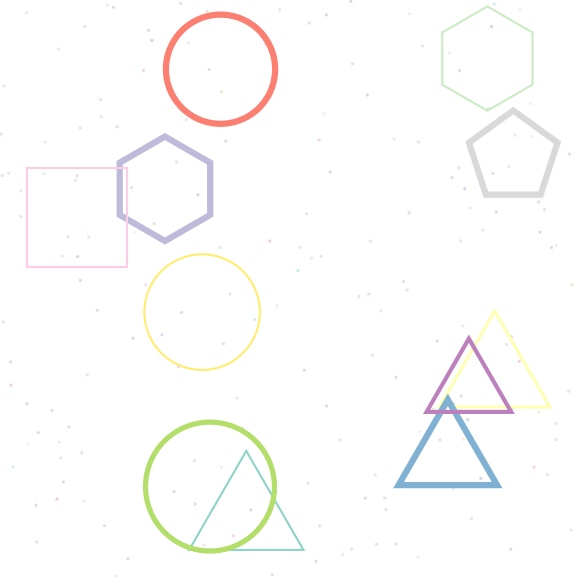[{"shape": "triangle", "thickness": 1, "radius": 0.57, "center": [0.426, 0.104]}, {"shape": "triangle", "thickness": 1.5, "radius": 0.55, "center": [0.857, 0.35]}, {"shape": "hexagon", "thickness": 3, "radius": 0.45, "center": [0.286, 0.672]}, {"shape": "circle", "thickness": 3, "radius": 0.47, "center": [0.382, 0.879]}, {"shape": "triangle", "thickness": 3, "radius": 0.49, "center": [0.775, 0.208]}, {"shape": "circle", "thickness": 2.5, "radius": 0.56, "center": [0.364, 0.157]}, {"shape": "square", "thickness": 1, "radius": 0.43, "center": [0.134, 0.622]}, {"shape": "pentagon", "thickness": 3, "radius": 0.4, "center": [0.889, 0.727]}, {"shape": "triangle", "thickness": 2, "radius": 0.42, "center": [0.812, 0.328]}, {"shape": "hexagon", "thickness": 1, "radius": 0.45, "center": [0.844, 0.898]}, {"shape": "circle", "thickness": 1, "radius": 0.5, "center": [0.35, 0.459]}]